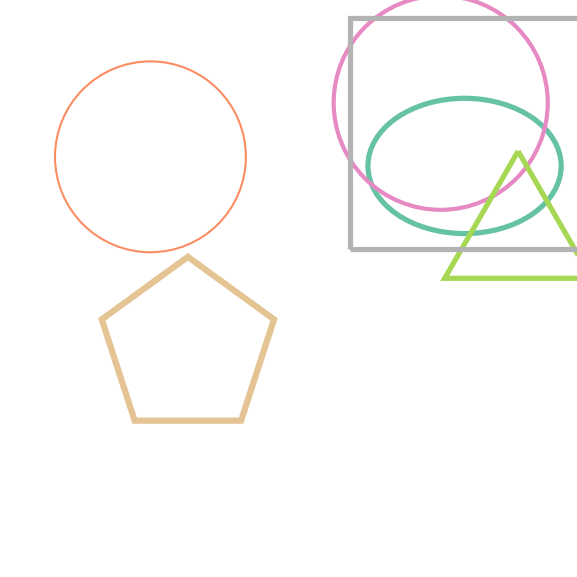[{"shape": "oval", "thickness": 2.5, "radius": 0.84, "center": [0.804, 0.712]}, {"shape": "circle", "thickness": 1, "radius": 0.83, "center": [0.261, 0.728]}, {"shape": "circle", "thickness": 2, "radius": 0.93, "center": [0.763, 0.821]}, {"shape": "triangle", "thickness": 2.5, "radius": 0.73, "center": [0.897, 0.591]}, {"shape": "pentagon", "thickness": 3, "radius": 0.78, "center": [0.325, 0.398]}, {"shape": "square", "thickness": 2.5, "radius": 1.0, "center": [0.806, 0.768]}]